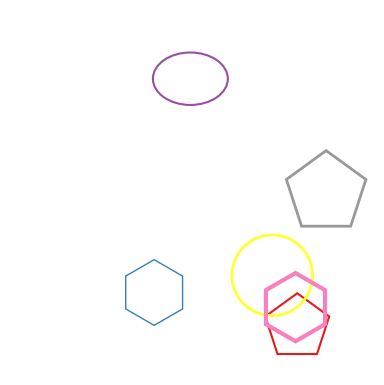[{"shape": "pentagon", "thickness": 1.5, "radius": 0.44, "center": [0.772, 0.151]}, {"shape": "hexagon", "thickness": 1, "radius": 0.43, "center": [0.4, 0.24]}, {"shape": "oval", "thickness": 1.5, "radius": 0.49, "center": [0.494, 0.796]}, {"shape": "circle", "thickness": 2, "radius": 0.52, "center": [0.707, 0.285]}, {"shape": "hexagon", "thickness": 3, "radius": 0.44, "center": [0.768, 0.202]}, {"shape": "pentagon", "thickness": 2, "radius": 0.54, "center": [0.847, 0.5]}]